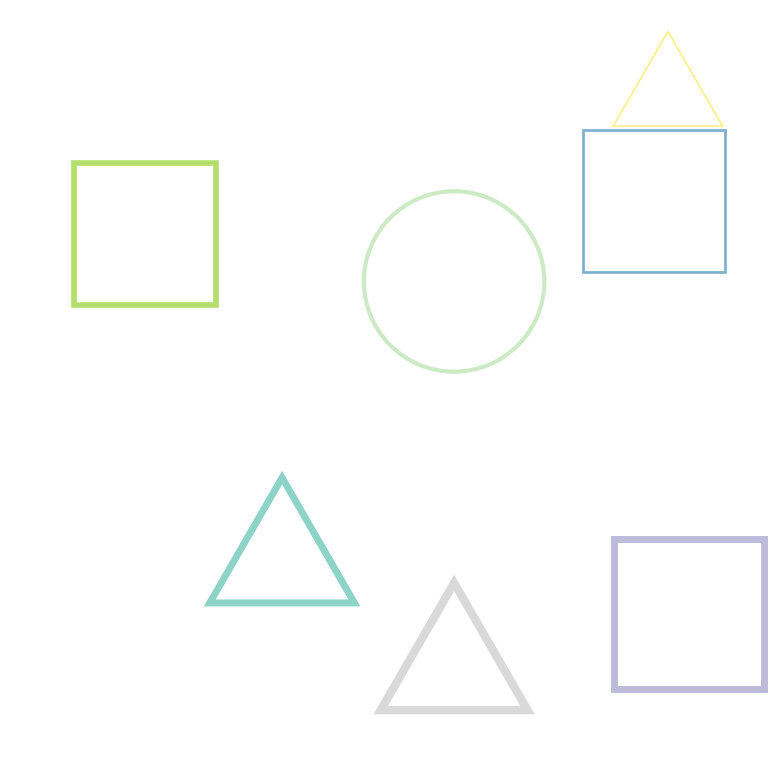[{"shape": "triangle", "thickness": 2.5, "radius": 0.54, "center": [0.366, 0.271]}, {"shape": "square", "thickness": 2.5, "radius": 0.49, "center": [0.895, 0.202]}, {"shape": "square", "thickness": 1, "radius": 0.46, "center": [0.849, 0.739]}, {"shape": "square", "thickness": 2, "radius": 0.46, "center": [0.188, 0.696]}, {"shape": "triangle", "thickness": 3, "radius": 0.55, "center": [0.59, 0.133]}, {"shape": "circle", "thickness": 1.5, "radius": 0.59, "center": [0.59, 0.634]}, {"shape": "triangle", "thickness": 0.5, "radius": 0.41, "center": [0.867, 0.877]}]